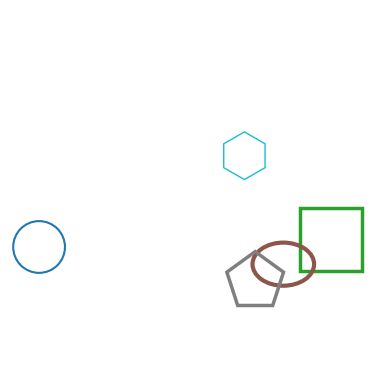[{"shape": "circle", "thickness": 1.5, "radius": 0.34, "center": [0.102, 0.358]}, {"shape": "square", "thickness": 2.5, "radius": 0.41, "center": [0.86, 0.378]}, {"shape": "oval", "thickness": 3, "radius": 0.4, "center": [0.736, 0.314]}, {"shape": "pentagon", "thickness": 2.5, "radius": 0.39, "center": [0.663, 0.269]}, {"shape": "hexagon", "thickness": 1, "radius": 0.31, "center": [0.635, 0.596]}]